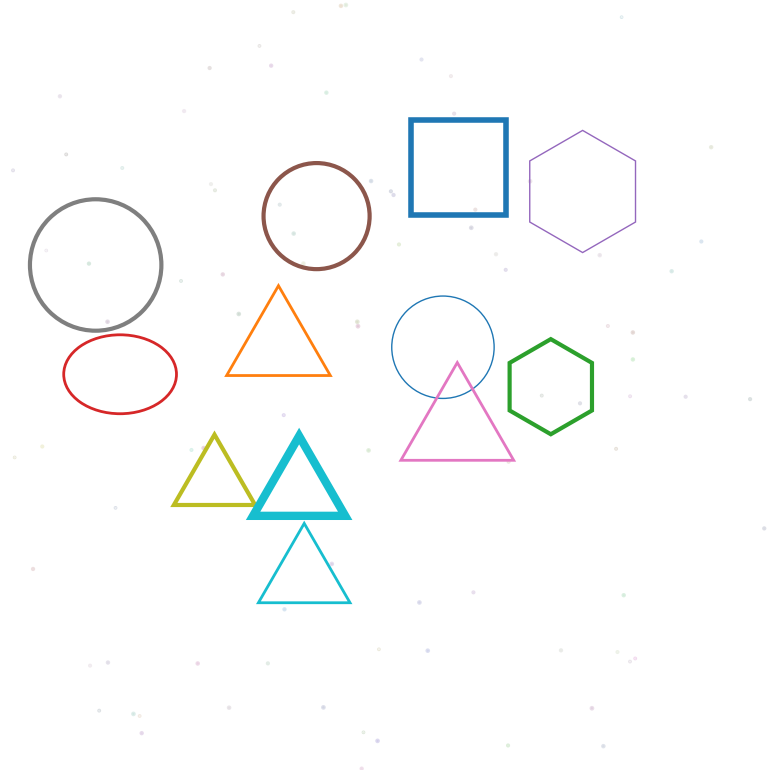[{"shape": "circle", "thickness": 0.5, "radius": 0.33, "center": [0.575, 0.549]}, {"shape": "square", "thickness": 2, "radius": 0.31, "center": [0.595, 0.783]}, {"shape": "triangle", "thickness": 1, "radius": 0.39, "center": [0.362, 0.551]}, {"shape": "hexagon", "thickness": 1.5, "radius": 0.31, "center": [0.715, 0.498]}, {"shape": "oval", "thickness": 1, "radius": 0.37, "center": [0.156, 0.514]}, {"shape": "hexagon", "thickness": 0.5, "radius": 0.4, "center": [0.757, 0.751]}, {"shape": "circle", "thickness": 1.5, "radius": 0.34, "center": [0.411, 0.719]}, {"shape": "triangle", "thickness": 1, "radius": 0.42, "center": [0.594, 0.445]}, {"shape": "circle", "thickness": 1.5, "radius": 0.43, "center": [0.124, 0.656]}, {"shape": "triangle", "thickness": 1.5, "radius": 0.3, "center": [0.279, 0.375]}, {"shape": "triangle", "thickness": 1, "radius": 0.34, "center": [0.395, 0.252]}, {"shape": "triangle", "thickness": 3, "radius": 0.35, "center": [0.388, 0.365]}]